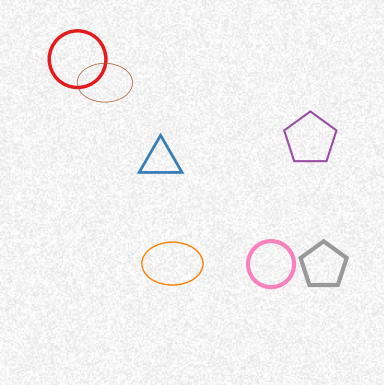[{"shape": "circle", "thickness": 2.5, "radius": 0.37, "center": [0.201, 0.846]}, {"shape": "triangle", "thickness": 2, "radius": 0.32, "center": [0.417, 0.584]}, {"shape": "pentagon", "thickness": 1.5, "radius": 0.36, "center": [0.806, 0.639]}, {"shape": "oval", "thickness": 1, "radius": 0.4, "center": [0.448, 0.315]}, {"shape": "oval", "thickness": 0.5, "radius": 0.36, "center": [0.272, 0.785]}, {"shape": "circle", "thickness": 3, "radius": 0.3, "center": [0.704, 0.314]}, {"shape": "pentagon", "thickness": 3, "radius": 0.31, "center": [0.841, 0.31]}]